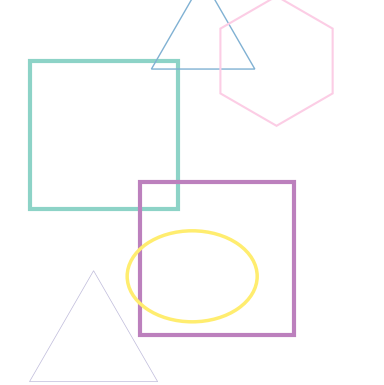[{"shape": "square", "thickness": 3, "radius": 0.96, "center": [0.269, 0.649]}, {"shape": "triangle", "thickness": 0.5, "radius": 0.96, "center": [0.243, 0.105]}, {"shape": "triangle", "thickness": 1, "radius": 0.78, "center": [0.528, 0.898]}, {"shape": "hexagon", "thickness": 1.5, "radius": 0.84, "center": [0.718, 0.842]}, {"shape": "square", "thickness": 3, "radius": 1.0, "center": [0.563, 0.328]}, {"shape": "oval", "thickness": 2.5, "radius": 0.84, "center": [0.499, 0.282]}]